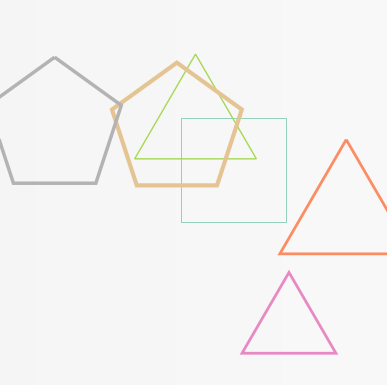[{"shape": "square", "thickness": 0.5, "radius": 0.68, "center": [0.604, 0.558]}, {"shape": "triangle", "thickness": 2, "radius": 0.99, "center": [0.893, 0.44]}, {"shape": "triangle", "thickness": 2, "radius": 0.7, "center": [0.746, 0.152]}, {"shape": "triangle", "thickness": 1, "radius": 0.91, "center": [0.505, 0.678]}, {"shape": "pentagon", "thickness": 3, "radius": 0.88, "center": [0.457, 0.661]}, {"shape": "pentagon", "thickness": 2.5, "radius": 0.9, "center": [0.141, 0.67]}]